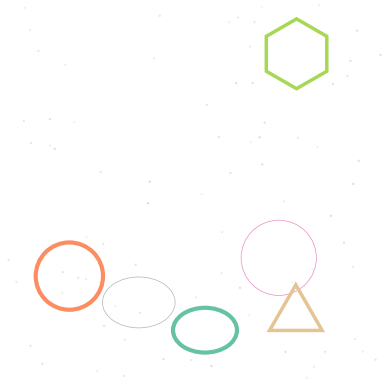[{"shape": "oval", "thickness": 3, "radius": 0.42, "center": [0.532, 0.142]}, {"shape": "circle", "thickness": 3, "radius": 0.44, "center": [0.18, 0.283]}, {"shape": "circle", "thickness": 0.5, "radius": 0.49, "center": [0.724, 0.33]}, {"shape": "hexagon", "thickness": 2.5, "radius": 0.45, "center": [0.77, 0.86]}, {"shape": "triangle", "thickness": 2.5, "radius": 0.39, "center": [0.768, 0.181]}, {"shape": "oval", "thickness": 0.5, "radius": 0.47, "center": [0.36, 0.214]}]